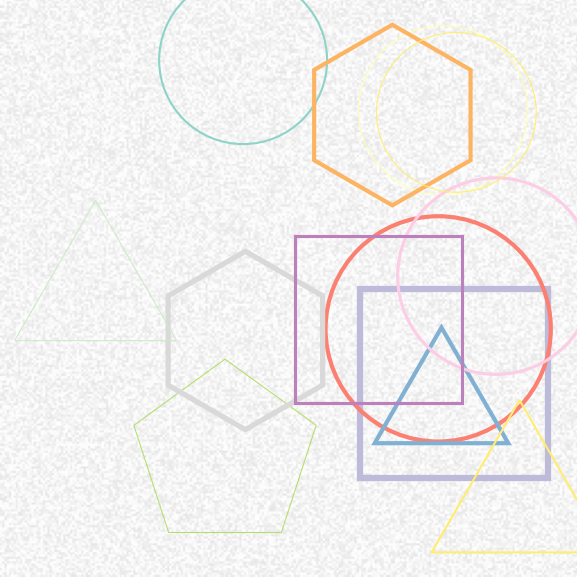[{"shape": "circle", "thickness": 1, "radius": 0.73, "center": [0.421, 0.895]}, {"shape": "circle", "thickness": 0.5, "radius": 0.73, "center": [0.767, 0.808]}, {"shape": "square", "thickness": 3, "radius": 0.82, "center": [0.786, 0.335]}, {"shape": "circle", "thickness": 2, "radius": 0.98, "center": [0.759, 0.43]}, {"shape": "triangle", "thickness": 2, "radius": 0.67, "center": [0.764, 0.298]}, {"shape": "hexagon", "thickness": 2, "radius": 0.78, "center": [0.679, 0.8]}, {"shape": "pentagon", "thickness": 0.5, "radius": 0.83, "center": [0.39, 0.211]}, {"shape": "circle", "thickness": 1.5, "radius": 0.85, "center": [0.859, 0.521]}, {"shape": "hexagon", "thickness": 2.5, "radius": 0.77, "center": [0.425, 0.41]}, {"shape": "square", "thickness": 1.5, "radius": 0.72, "center": [0.656, 0.446]}, {"shape": "triangle", "thickness": 0.5, "radius": 0.81, "center": [0.166, 0.49]}, {"shape": "circle", "thickness": 0.5, "radius": 0.69, "center": [0.79, 0.805]}, {"shape": "triangle", "thickness": 1, "radius": 0.88, "center": [0.9, 0.13]}]